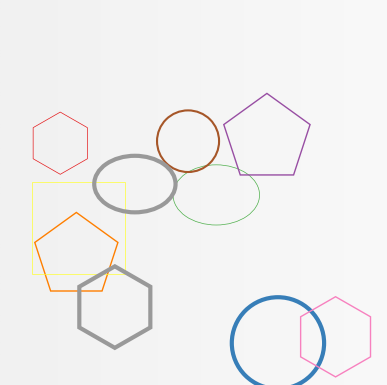[{"shape": "hexagon", "thickness": 0.5, "radius": 0.4, "center": [0.156, 0.628]}, {"shape": "circle", "thickness": 3, "radius": 0.6, "center": [0.717, 0.109]}, {"shape": "oval", "thickness": 0.5, "radius": 0.56, "center": [0.558, 0.494]}, {"shape": "pentagon", "thickness": 1, "radius": 0.59, "center": [0.689, 0.64]}, {"shape": "pentagon", "thickness": 1, "radius": 0.56, "center": [0.197, 0.335]}, {"shape": "square", "thickness": 0.5, "radius": 0.6, "center": [0.203, 0.408]}, {"shape": "circle", "thickness": 1.5, "radius": 0.4, "center": [0.485, 0.633]}, {"shape": "hexagon", "thickness": 1, "radius": 0.52, "center": [0.866, 0.125]}, {"shape": "hexagon", "thickness": 3, "radius": 0.53, "center": [0.296, 0.202]}, {"shape": "oval", "thickness": 3, "radius": 0.52, "center": [0.348, 0.522]}]